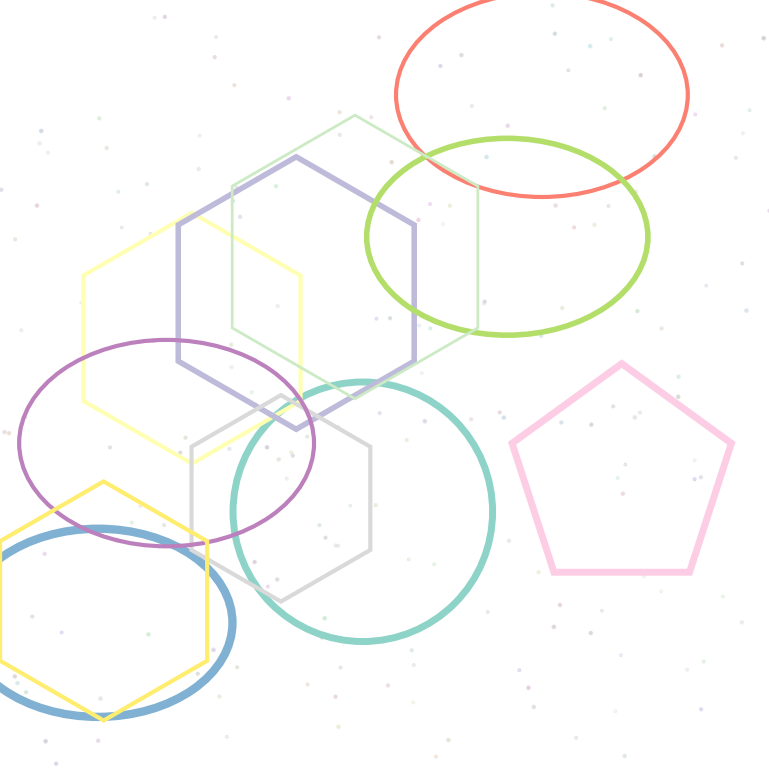[{"shape": "circle", "thickness": 2.5, "radius": 0.84, "center": [0.471, 0.335]}, {"shape": "hexagon", "thickness": 1.5, "radius": 0.81, "center": [0.249, 0.561]}, {"shape": "hexagon", "thickness": 2, "radius": 0.88, "center": [0.385, 0.619]}, {"shape": "oval", "thickness": 1.5, "radius": 0.95, "center": [0.704, 0.877]}, {"shape": "oval", "thickness": 3, "radius": 0.87, "center": [0.127, 0.191]}, {"shape": "oval", "thickness": 2, "radius": 0.91, "center": [0.659, 0.693]}, {"shape": "pentagon", "thickness": 2.5, "radius": 0.75, "center": [0.807, 0.378]}, {"shape": "hexagon", "thickness": 1.5, "radius": 0.67, "center": [0.365, 0.353]}, {"shape": "oval", "thickness": 1.5, "radius": 0.96, "center": [0.216, 0.425]}, {"shape": "hexagon", "thickness": 1, "radius": 0.92, "center": [0.461, 0.666]}, {"shape": "hexagon", "thickness": 1.5, "radius": 0.78, "center": [0.135, 0.22]}]